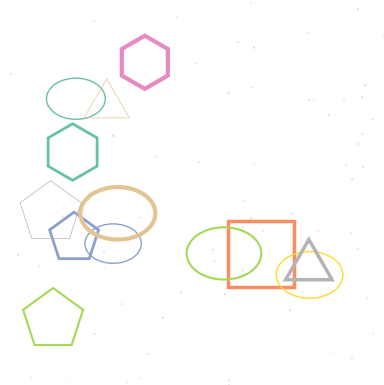[{"shape": "oval", "thickness": 1, "radius": 0.38, "center": [0.197, 0.744]}, {"shape": "hexagon", "thickness": 2, "radius": 0.37, "center": [0.189, 0.605]}, {"shape": "square", "thickness": 2.5, "radius": 0.43, "center": [0.677, 0.341]}, {"shape": "pentagon", "thickness": 2, "radius": 0.33, "center": [0.193, 0.382]}, {"shape": "oval", "thickness": 1, "radius": 0.37, "center": [0.294, 0.367]}, {"shape": "hexagon", "thickness": 3, "radius": 0.35, "center": [0.376, 0.838]}, {"shape": "pentagon", "thickness": 1.5, "radius": 0.41, "center": [0.138, 0.17]}, {"shape": "oval", "thickness": 1.5, "radius": 0.48, "center": [0.582, 0.342]}, {"shape": "oval", "thickness": 1, "radius": 0.43, "center": [0.804, 0.286]}, {"shape": "triangle", "thickness": 0.5, "radius": 0.34, "center": [0.277, 0.728]}, {"shape": "oval", "thickness": 3, "radius": 0.49, "center": [0.306, 0.446]}, {"shape": "triangle", "thickness": 2.5, "radius": 0.35, "center": [0.802, 0.308]}, {"shape": "pentagon", "thickness": 0.5, "radius": 0.42, "center": [0.132, 0.448]}]